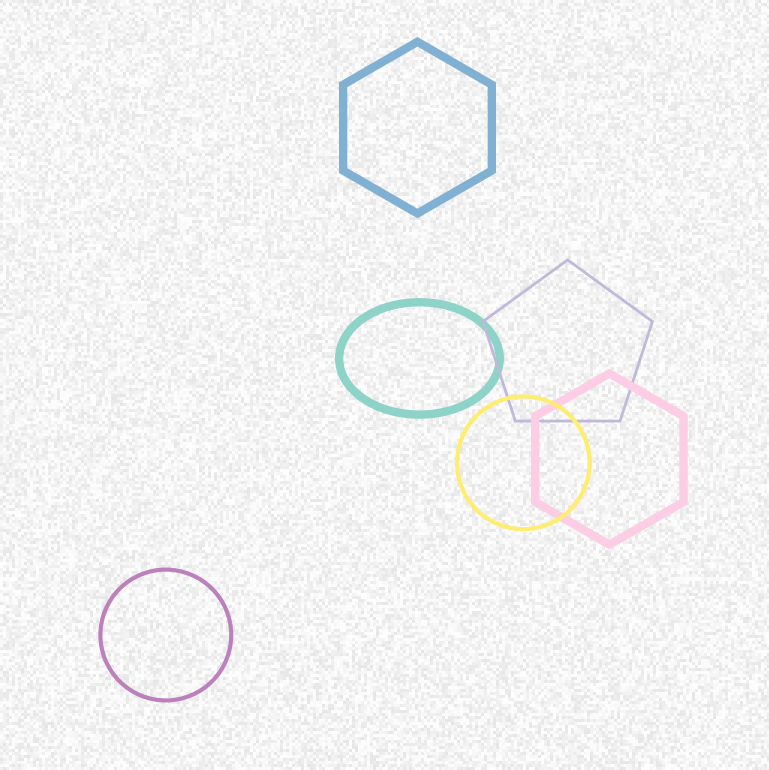[{"shape": "oval", "thickness": 3, "radius": 0.52, "center": [0.545, 0.535]}, {"shape": "pentagon", "thickness": 1, "radius": 0.58, "center": [0.737, 0.547]}, {"shape": "hexagon", "thickness": 3, "radius": 0.56, "center": [0.542, 0.834]}, {"shape": "hexagon", "thickness": 3, "radius": 0.56, "center": [0.791, 0.404]}, {"shape": "circle", "thickness": 1.5, "radius": 0.42, "center": [0.215, 0.175]}, {"shape": "circle", "thickness": 1.5, "radius": 0.43, "center": [0.68, 0.399]}]